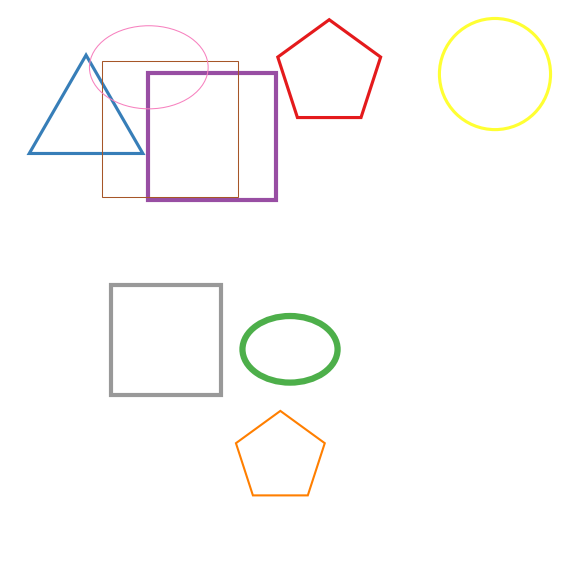[{"shape": "pentagon", "thickness": 1.5, "radius": 0.47, "center": [0.57, 0.871]}, {"shape": "triangle", "thickness": 1.5, "radius": 0.57, "center": [0.149, 0.79]}, {"shape": "oval", "thickness": 3, "radius": 0.41, "center": [0.502, 0.394]}, {"shape": "square", "thickness": 2, "radius": 0.55, "center": [0.367, 0.763]}, {"shape": "pentagon", "thickness": 1, "radius": 0.4, "center": [0.485, 0.207]}, {"shape": "circle", "thickness": 1.5, "radius": 0.48, "center": [0.857, 0.871]}, {"shape": "square", "thickness": 0.5, "radius": 0.59, "center": [0.294, 0.775]}, {"shape": "oval", "thickness": 0.5, "radius": 0.51, "center": [0.258, 0.883]}, {"shape": "square", "thickness": 2, "radius": 0.48, "center": [0.287, 0.41]}]